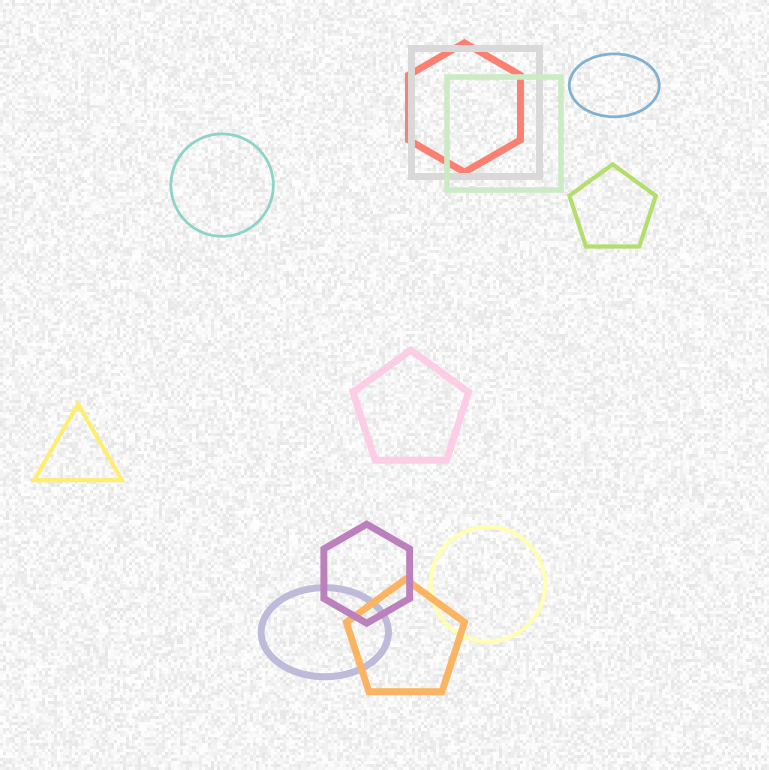[{"shape": "circle", "thickness": 1, "radius": 0.33, "center": [0.288, 0.76]}, {"shape": "circle", "thickness": 1.5, "radius": 0.37, "center": [0.634, 0.241]}, {"shape": "oval", "thickness": 2.5, "radius": 0.41, "center": [0.422, 0.179]}, {"shape": "hexagon", "thickness": 2.5, "radius": 0.42, "center": [0.603, 0.86]}, {"shape": "oval", "thickness": 1, "radius": 0.29, "center": [0.798, 0.889]}, {"shape": "pentagon", "thickness": 2.5, "radius": 0.4, "center": [0.527, 0.167]}, {"shape": "pentagon", "thickness": 1.5, "radius": 0.29, "center": [0.796, 0.728]}, {"shape": "pentagon", "thickness": 2.5, "radius": 0.39, "center": [0.533, 0.466]}, {"shape": "square", "thickness": 2.5, "radius": 0.42, "center": [0.617, 0.854]}, {"shape": "hexagon", "thickness": 2.5, "radius": 0.32, "center": [0.476, 0.255]}, {"shape": "square", "thickness": 2, "radius": 0.37, "center": [0.654, 0.827]}, {"shape": "triangle", "thickness": 1.5, "radius": 0.33, "center": [0.101, 0.409]}]